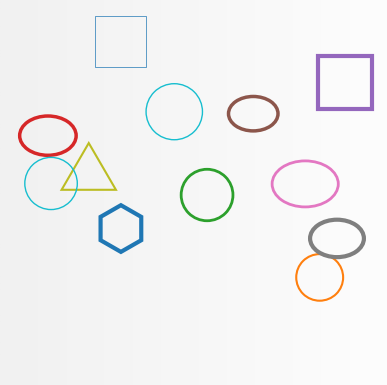[{"shape": "hexagon", "thickness": 3, "radius": 0.3, "center": [0.312, 0.406]}, {"shape": "square", "thickness": 0.5, "radius": 0.33, "center": [0.311, 0.893]}, {"shape": "circle", "thickness": 1.5, "radius": 0.3, "center": [0.825, 0.279]}, {"shape": "circle", "thickness": 2, "radius": 0.33, "center": [0.534, 0.493]}, {"shape": "oval", "thickness": 2.5, "radius": 0.36, "center": [0.124, 0.648]}, {"shape": "square", "thickness": 3, "radius": 0.35, "center": [0.89, 0.786]}, {"shape": "oval", "thickness": 2.5, "radius": 0.32, "center": [0.654, 0.705]}, {"shape": "oval", "thickness": 2, "radius": 0.43, "center": [0.788, 0.522]}, {"shape": "oval", "thickness": 3, "radius": 0.35, "center": [0.87, 0.381]}, {"shape": "triangle", "thickness": 1.5, "radius": 0.4, "center": [0.229, 0.548]}, {"shape": "circle", "thickness": 1, "radius": 0.36, "center": [0.45, 0.71]}, {"shape": "circle", "thickness": 1, "radius": 0.34, "center": [0.132, 0.523]}]